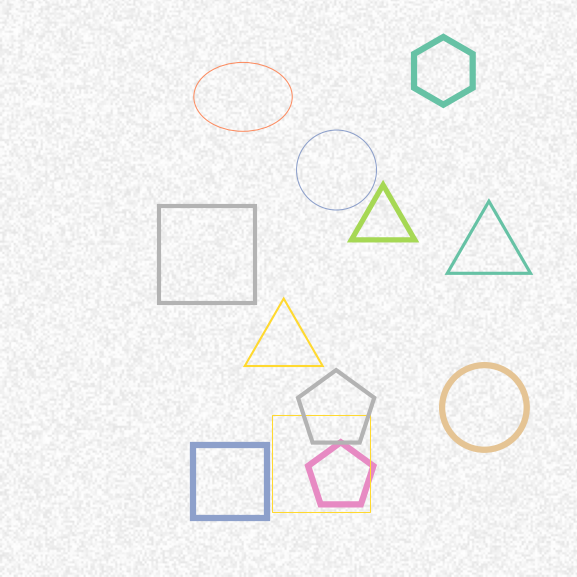[{"shape": "triangle", "thickness": 1.5, "radius": 0.42, "center": [0.847, 0.567]}, {"shape": "hexagon", "thickness": 3, "radius": 0.29, "center": [0.768, 0.876]}, {"shape": "oval", "thickness": 0.5, "radius": 0.43, "center": [0.421, 0.831]}, {"shape": "square", "thickness": 3, "radius": 0.32, "center": [0.398, 0.165]}, {"shape": "circle", "thickness": 0.5, "radius": 0.35, "center": [0.583, 0.705]}, {"shape": "pentagon", "thickness": 3, "radius": 0.3, "center": [0.59, 0.174]}, {"shape": "triangle", "thickness": 2.5, "radius": 0.32, "center": [0.663, 0.615]}, {"shape": "square", "thickness": 0.5, "radius": 0.42, "center": [0.556, 0.196]}, {"shape": "triangle", "thickness": 1, "radius": 0.39, "center": [0.491, 0.404]}, {"shape": "circle", "thickness": 3, "radius": 0.37, "center": [0.839, 0.294]}, {"shape": "pentagon", "thickness": 2, "radius": 0.35, "center": [0.582, 0.289]}, {"shape": "square", "thickness": 2, "radius": 0.42, "center": [0.358, 0.558]}]